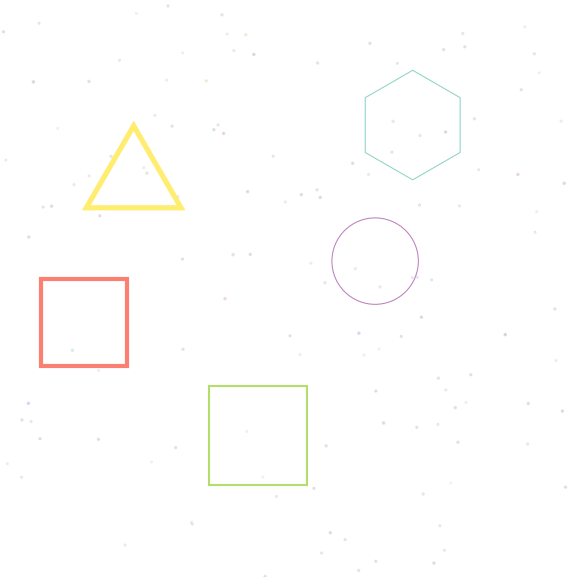[{"shape": "hexagon", "thickness": 0.5, "radius": 0.47, "center": [0.715, 0.783]}, {"shape": "square", "thickness": 2, "radius": 0.37, "center": [0.145, 0.441]}, {"shape": "square", "thickness": 1, "radius": 0.43, "center": [0.447, 0.246]}, {"shape": "circle", "thickness": 0.5, "radius": 0.37, "center": [0.65, 0.547]}, {"shape": "triangle", "thickness": 2.5, "radius": 0.47, "center": [0.231, 0.687]}]